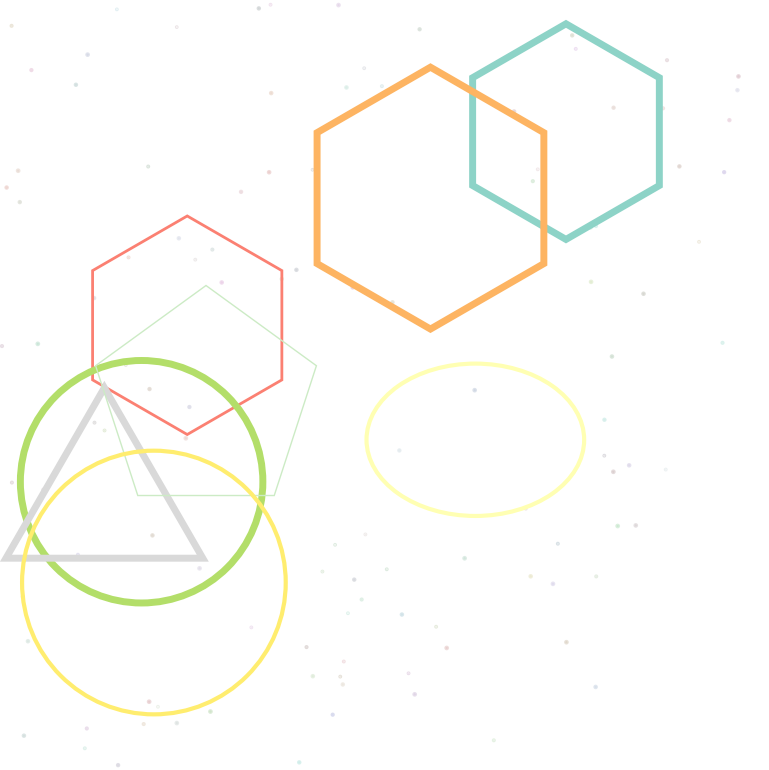[{"shape": "hexagon", "thickness": 2.5, "radius": 0.7, "center": [0.735, 0.829]}, {"shape": "oval", "thickness": 1.5, "radius": 0.71, "center": [0.617, 0.429]}, {"shape": "hexagon", "thickness": 1, "radius": 0.71, "center": [0.243, 0.578]}, {"shape": "hexagon", "thickness": 2.5, "radius": 0.85, "center": [0.559, 0.743]}, {"shape": "circle", "thickness": 2.5, "radius": 0.79, "center": [0.184, 0.374]}, {"shape": "triangle", "thickness": 2.5, "radius": 0.74, "center": [0.136, 0.349]}, {"shape": "pentagon", "thickness": 0.5, "radius": 0.75, "center": [0.268, 0.478]}, {"shape": "circle", "thickness": 1.5, "radius": 0.86, "center": [0.2, 0.243]}]